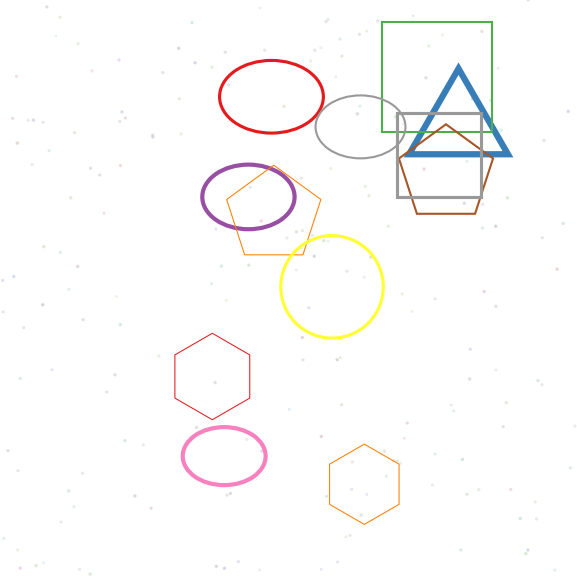[{"shape": "hexagon", "thickness": 0.5, "radius": 0.37, "center": [0.368, 0.347]}, {"shape": "oval", "thickness": 1.5, "radius": 0.45, "center": [0.47, 0.832]}, {"shape": "triangle", "thickness": 3, "radius": 0.49, "center": [0.794, 0.781]}, {"shape": "square", "thickness": 1, "radius": 0.48, "center": [0.756, 0.865]}, {"shape": "oval", "thickness": 2, "radius": 0.4, "center": [0.43, 0.658]}, {"shape": "hexagon", "thickness": 0.5, "radius": 0.35, "center": [0.631, 0.161]}, {"shape": "pentagon", "thickness": 0.5, "radius": 0.43, "center": [0.474, 0.627]}, {"shape": "circle", "thickness": 1.5, "radius": 0.44, "center": [0.575, 0.502]}, {"shape": "pentagon", "thickness": 1, "radius": 0.43, "center": [0.772, 0.698]}, {"shape": "oval", "thickness": 2, "radius": 0.36, "center": [0.388, 0.209]}, {"shape": "square", "thickness": 1.5, "radius": 0.36, "center": [0.761, 0.73]}, {"shape": "oval", "thickness": 1, "radius": 0.39, "center": [0.624, 0.779]}]